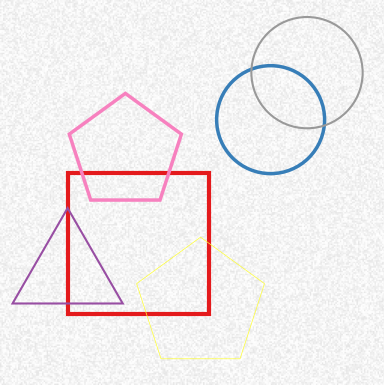[{"shape": "square", "thickness": 3, "radius": 0.91, "center": [0.36, 0.367]}, {"shape": "circle", "thickness": 2.5, "radius": 0.7, "center": [0.703, 0.689]}, {"shape": "triangle", "thickness": 1.5, "radius": 0.83, "center": [0.176, 0.294]}, {"shape": "pentagon", "thickness": 0.5, "radius": 0.87, "center": [0.521, 0.209]}, {"shape": "pentagon", "thickness": 2.5, "radius": 0.77, "center": [0.326, 0.604]}, {"shape": "circle", "thickness": 1.5, "radius": 0.72, "center": [0.797, 0.811]}]